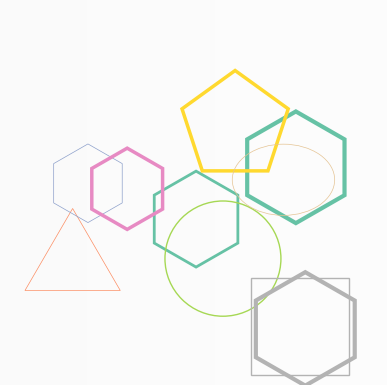[{"shape": "hexagon", "thickness": 3, "radius": 0.73, "center": [0.764, 0.566]}, {"shape": "hexagon", "thickness": 2, "radius": 0.62, "center": [0.506, 0.431]}, {"shape": "triangle", "thickness": 0.5, "radius": 0.71, "center": [0.187, 0.316]}, {"shape": "hexagon", "thickness": 0.5, "radius": 0.51, "center": [0.227, 0.524]}, {"shape": "hexagon", "thickness": 2.5, "radius": 0.53, "center": [0.328, 0.51]}, {"shape": "circle", "thickness": 1, "radius": 0.75, "center": [0.575, 0.328]}, {"shape": "pentagon", "thickness": 2.5, "radius": 0.72, "center": [0.607, 0.673]}, {"shape": "oval", "thickness": 0.5, "radius": 0.66, "center": [0.732, 0.533]}, {"shape": "hexagon", "thickness": 3, "radius": 0.74, "center": [0.788, 0.146]}, {"shape": "square", "thickness": 1, "radius": 0.63, "center": [0.774, 0.151]}]